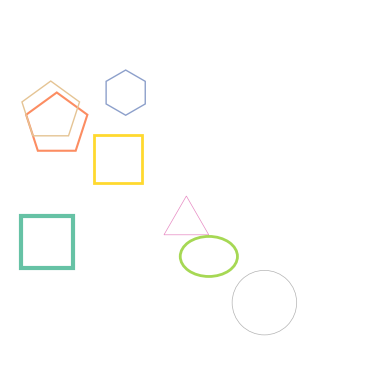[{"shape": "square", "thickness": 3, "radius": 0.34, "center": [0.123, 0.371]}, {"shape": "pentagon", "thickness": 1.5, "radius": 0.42, "center": [0.147, 0.676]}, {"shape": "hexagon", "thickness": 1, "radius": 0.29, "center": [0.326, 0.759]}, {"shape": "triangle", "thickness": 0.5, "radius": 0.34, "center": [0.484, 0.424]}, {"shape": "oval", "thickness": 2, "radius": 0.37, "center": [0.542, 0.334]}, {"shape": "square", "thickness": 2, "radius": 0.31, "center": [0.306, 0.587]}, {"shape": "pentagon", "thickness": 1, "radius": 0.39, "center": [0.132, 0.711]}, {"shape": "circle", "thickness": 0.5, "radius": 0.42, "center": [0.687, 0.214]}]